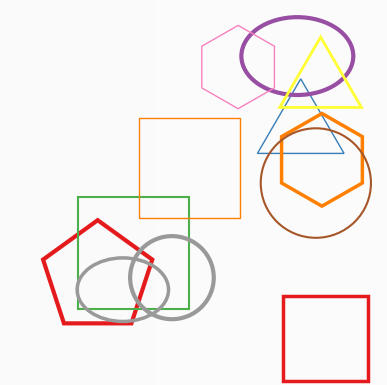[{"shape": "pentagon", "thickness": 3, "radius": 0.74, "center": [0.252, 0.28]}, {"shape": "square", "thickness": 2.5, "radius": 0.55, "center": [0.84, 0.12]}, {"shape": "triangle", "thickness": 1, "radius": 0.65, "center": [0.776, 0.666]}, {"shape": "square", "thickness": 1.5, "radius": 0.72, "center": [0.344, 0.343]}, {"shape": "oval", "thickness": 3, "radius": 0.72, "center": [0.767, 0.854]}, {"shape": "square", "thickness": 1, "radius": 0.65, "center": [0.489, 0.563]}, {"shape": "hexagon", "thickness": 2.5, "radius": 0.6, "center": [0.831, 0.585]}, {"shape": "triangle", "thickness": 2, "radius": 0.61, "center": [0.827, 0.782]}, {"shape": "circle", "thickness": 1.5, "radius": 0.71, "center": [0.815, 0.525]}, {"shape": "hexagon", "thickness": 1, "radius": 0.54, "center": [0.614, 0.826]}, {"shape": "oval", "thickness": 2.5, "radius": 0.59, "center": [0.317, 0.248]}, {"shape": "circle", "thickness": 3, "radius": 0.54, "center": [0.444, 0.279]}]